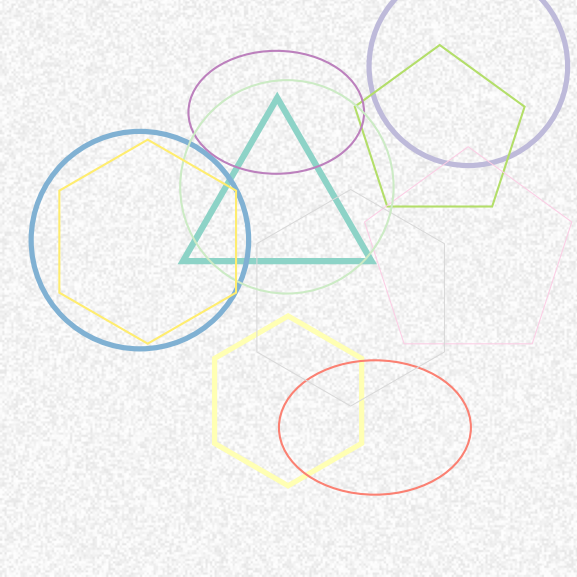[{"shape": "triangle", "thickness": 3, "radius": 0.94, "center": [0.48, 0.641]}, {"shape": "hexagon", "thickness": 2.5, "radius": 0.74, "center": [0.499, 0.305]}, {"shape": "circle", "thickness": 2.5, "radius": 0.86, "center": [0.811, 0.884]}, {"shape": "oval", "thickness": 1, "radius": 0.83, "center": [0.649, 0.259]}, {"shape": "circle", "thickness": 2.5, "radius": 0.94, "center": [0.242, 0.583]}, {"shape": "pentagon", "thickness": 1, "radius": 0.77, "center": [0.761, 0.767]}, {"shape": "pentagon", "thickness": 0.5, "radius": 0.94, "center": [0.811, 0.556]}, {"shape": "hexagon", "thickness": 0.5, "radius": 0.94, "center": [0.607, 0.483]}, {"shape": "oval", "thickness": 1, "radius": 0.76, "center": [0.478, 0.805]}, {"shape": "circle", "thickness": 1, "radius": 0.92, "center": [0.497, 0.676]}, {"shape": "hexagon", "thickness": 1, "radius": 0.88, "center": [0.256, 0.581]}]